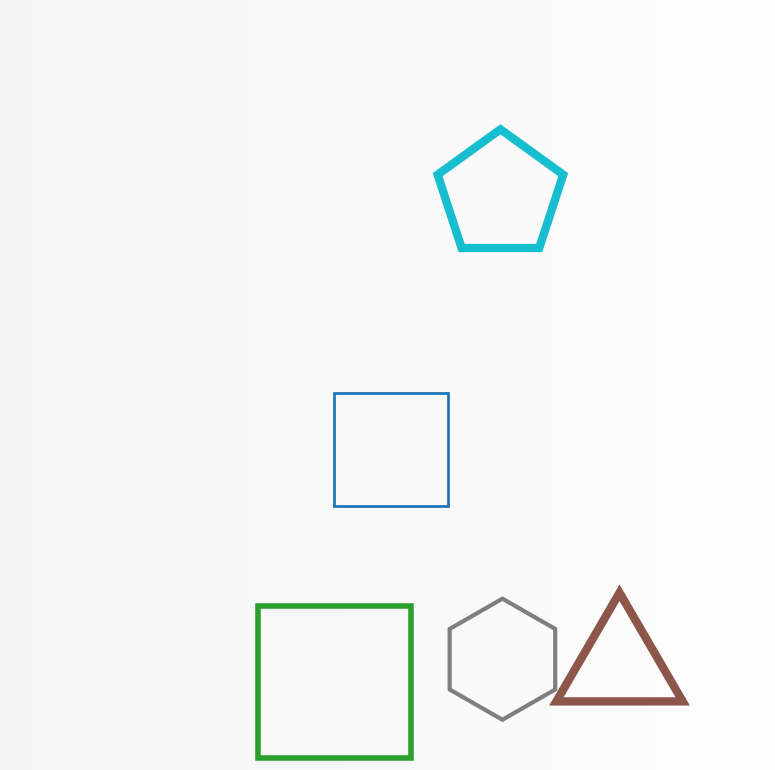[{"shape": "square", "thickness": 1, "radius": 0.37, "center": [0.505, 0.416]}, {"shape": "square", "thickness": 2, "radius": 0.49, "center": [0.431, 0.115]}, {"shape": "triangle", "thickness": 3, "radius": 0.47, "center": [0.799, 0.136]}, {"shape": "hexagon", "thickness": 1.5, "radius": 0.39, "center": [0.648, 0.144]}, {"shape": "pentagon", "thickness": 3, "radius": 0.43, "center": [0.646, 0.747]}]